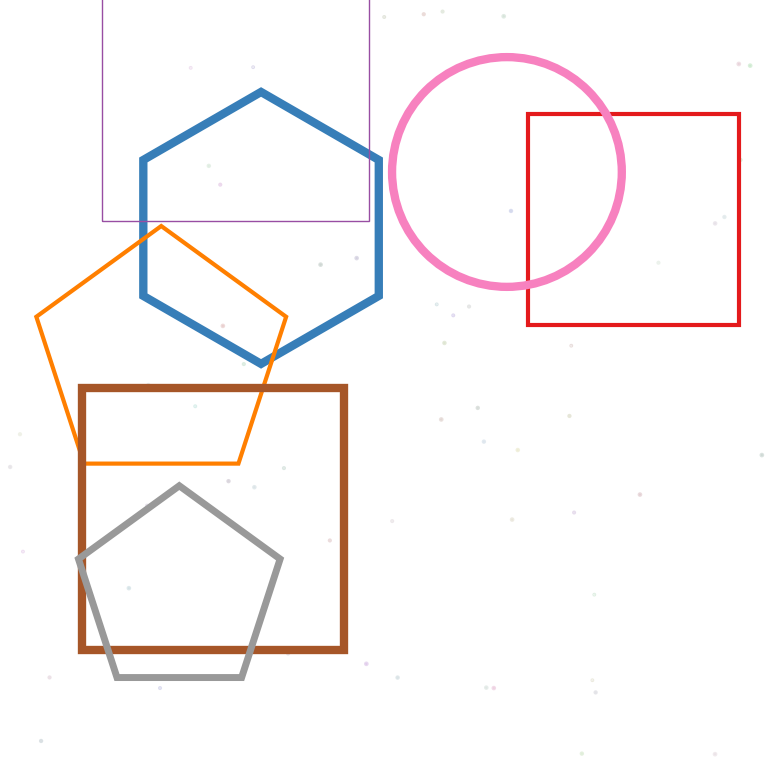[{"shape": "square", "thickness": 1.5, "radius": 0.69, "center": [0.823, 0.715]}, {"shape": "hexagon", "thickness": 3, "radius": 0.88, "center": [0.339, 0.704]}, {"shape": "square", "thickness": 0.5, "radius": 0.87, "center": [0.306, 0.886]}, {"shape": "pentagon", "thickness": 1.5, "radius": 0.85, "center": [0.209, 0.536]}, {"shape": "square", "thickness": 3, "radius": 0.85, "center": [0.276, 0.326]}, {"shape": "circle", "thickness": 3, "radius": 0.75, "center": [0.658, 0.777]}, {"shape": "pentagon", "thickness": 2.5, "radius": 0.69, "center": [0.233, 0.231]}]